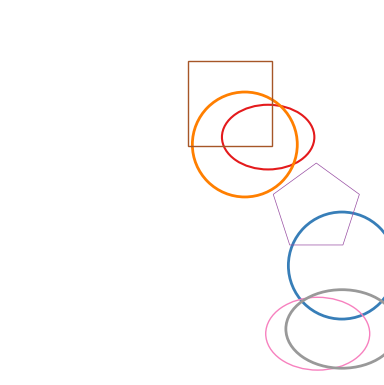[{"shape": "oval", "thickness": 1.5, "radius": 0.6, "center": [0.696, 0.644]}, {"shape": "circle", "thickness": 2, "radius": 0.7, "center": [0.888, 0.31]}, {"shape": "pentagon", "thickness": 0.5, "radius": 0.59, "center": [0.822, 0.459]}, {"shape": "circle", "thickness": 2, "radius": 0.68, "center": [0.636, 0.625]}, {"shape": "square", "thickness": 1, "radius": 0.55, "center": [0.597, 0.731]}, {"shape": "oval", "thickness": 1, "radius": 0.68, "center": [0.825, 0.133]}, {"shape": "oval", "thickness": 2, "radius": 0.73, "center": [0.888, 0.146]}]